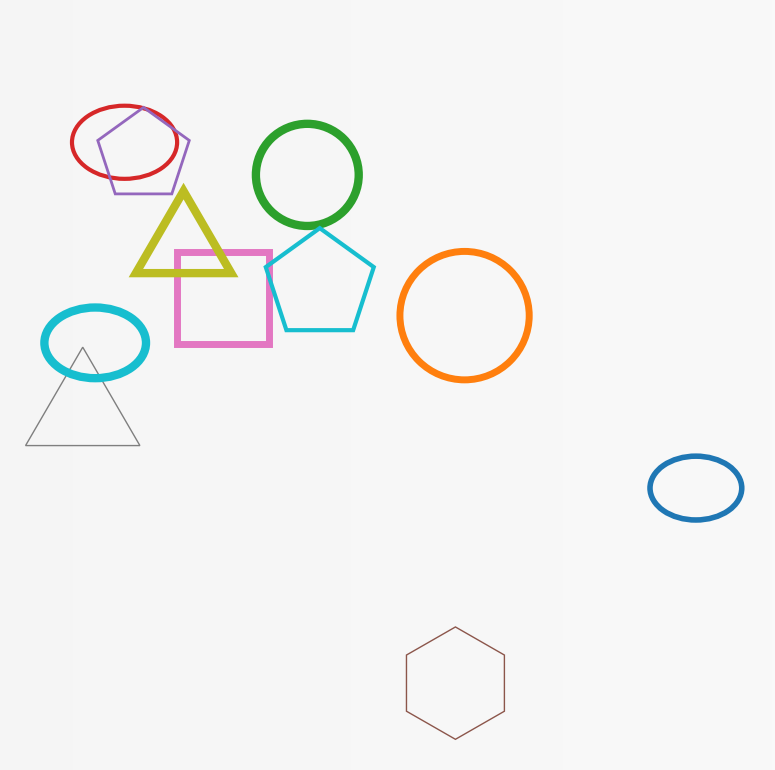[{"shape": "oval", "thickness": 2, "radius": 0.3, "center": [0.898, 0.366]}, {"shape": "circle", "thickness": 2.5, "radius": 0.42, "center": [0.599, 0.59]}, {"shape": "circle", "thickness": 3, "radius": 0.33, "center": [0.397, 0.773]}, {"shape": "oval", "thickness": 1.5, "radius": 0.34, "center": [0.161, 0.815]}, {"shape": "pentagon", "thickness": 1, "radius": 0.31, "center": [0.185, 0.798]}, {"shape": "hexagon", "thickness": 0.5, "radius": 0.36, "center": [0.588, 0.113]}, {"shape": "square", "thickness": 2.5, "radius": 0.3, "center": [0.288, 0.613]}, {"shape": "triangle", "thickness": 0.5, "radius": 0.43, "center": [0.107, 0.464]}, {"shape": "triangle", "thickness": 3, "radius": 0.36, "center": [0.237, 0.681]}, {"shape": "oval", "thickness": 3, "radius": 0.33, "center": [0.123, 0.555]}, {"shape": "pentagon", "thickness": 1.5, "radius": 0.37, "center": [0.413, 0.63]}]